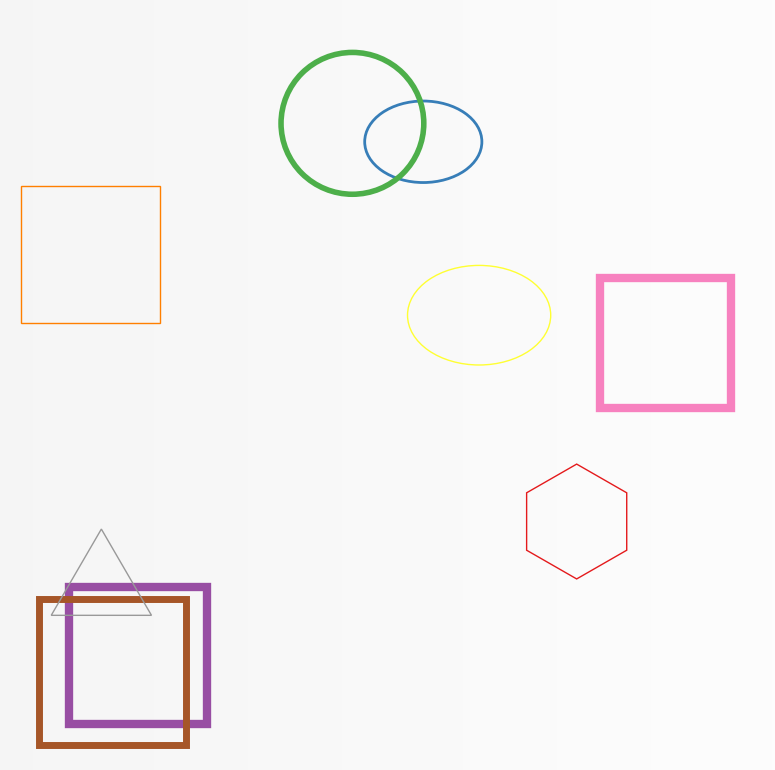[{"shape": "hexagon", "thickness": 0.5, "radius": 0.37, "center": [0.744, 0.323]}, {"shape": "oval", "thickness": 1, "radius": 0.38, "center": [0.546, 0.816]}, {"shape": "circle", "thickness": 2, "radius": 0.46, "center": [0.455, 0.84]}, {"shape": "square", "thickness": 3, "radius": 0.44, "center": [0.178, 0.149]}, {"shape": "square", "thickness": 0.5, "radius": 0.45, "center": [0.117, 0.669]}, {"shape": "oval", "thickness": 0.5, "radius": 0.46, "center": [0.618, 0.591]}, {"shape": "square", "thickness": 2.5, "radius": 0.47, "center": [0.145, 0.127]}, {"shape": "square", "thickness": 3, "radius": 0.42, "center": [0.859, 0.554]}, {"shape": "triangle", "thickness": 0.5, "radius": 0.37, "center": [0.131, 0.238]}]